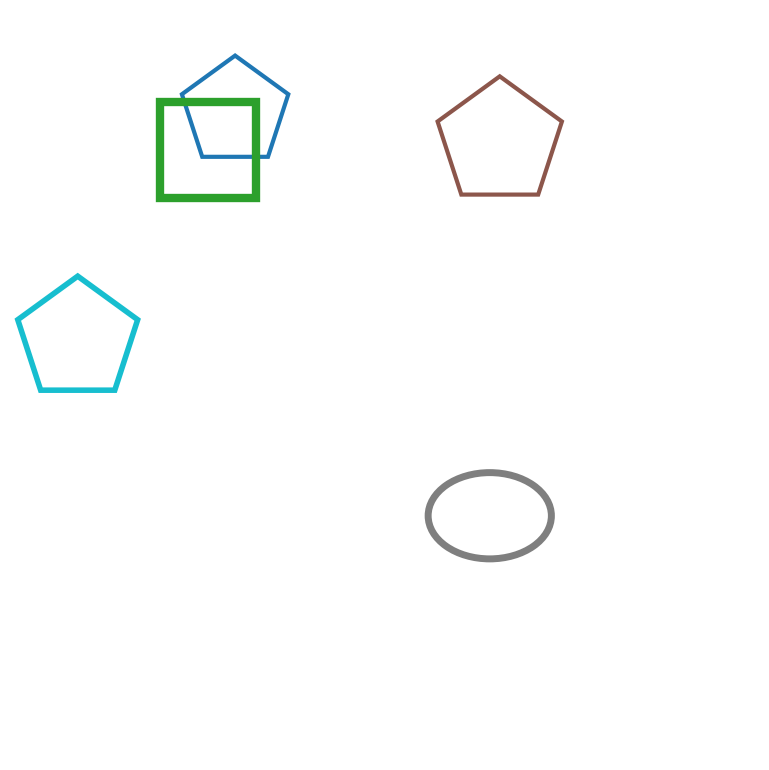[{"shape": "pentagon", "thickness": 1.5, "radius": 0.36, "center": [0.305, 0.855]}, {"shape": "square", "thickness": 3, "radius": 0.31, "center": [0.27, 0.806]}, {"shape": "pentagon", "thickness": 1.5, "radius": 0.42, "center": [0.649, 0.816]}, {"shape": "oval", "thickness": 2.5, "radius": 0.4, "center": [0.636, 0.33]}, {"shape": "pentagon", "thickness": 2, "radius": 0.41, "center": [0.101, 0.559]}]